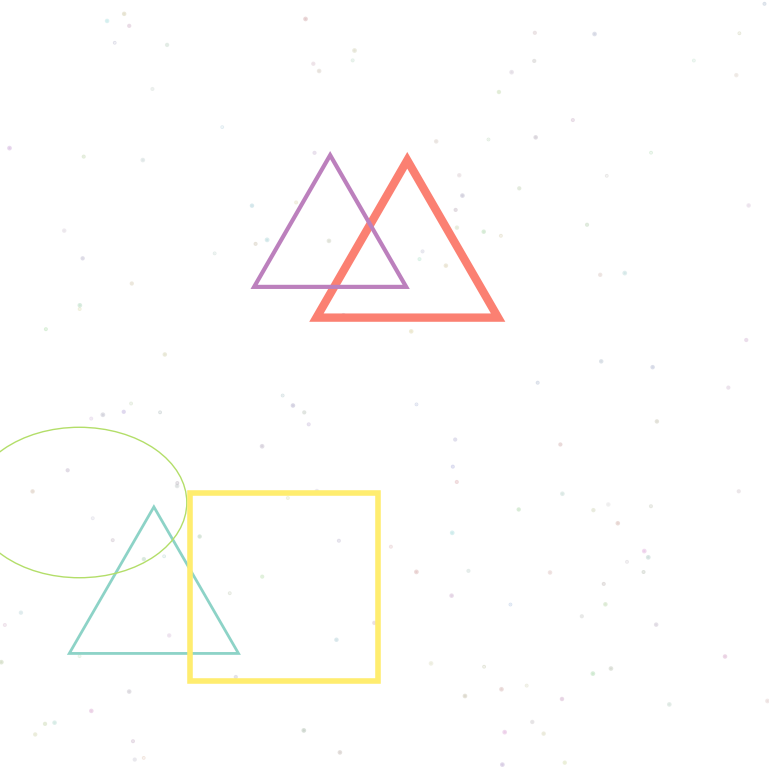[{"shape": "triangle", "thickness": 1, "radius": 0.63, "center": [0.2, 0.215]}, {"shape": "triangle", "thickness": 3, "radius": 0.68, "center": [0.529, 0.656]}, {"shape": "oval", "thickness": 0.5, "radius": 0.7, "center": [0.103, 0.347]}, {"shape": "triangle", "thickness": 1.5, "radius": 0.57, "center": [0.429, 0.684]}, {"shape": "square", "thickness": 2, "radius": 0.61, "center": [0.368, 0.238]}]